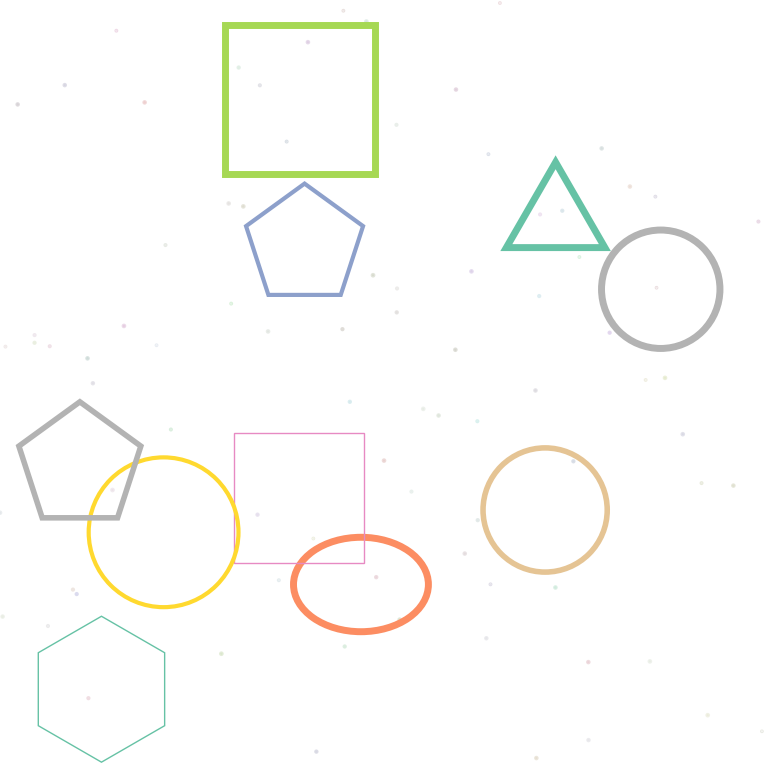[{"shape": "triangle", "thickness": 2.5, "radius": 0.37, "center": [0.722, 0.715]}, {"shape": "hexagon", "thickness": 0.5, "radius": 0.47, "center": [0.132, 0.105]}, {"shape": "oval", "thickness": 2.5, "radius": 0.44, "center": [0.469, 0.241]}, {"shape": "pentagon", "thickness": 1.5, "radius": 0.4, "center": [0.396, 0.682]}, {"shape": "square", "thickness": 0.5, "radius": 0.42, "center": [0.388, 0.353]}, {"shape": "square", "thickness": 2.5, "radius": 0.49, "center": [0.39, 0.871]}, {"shape": "circle", "thickness": 1.5, "radius": 0.49, "center": [0.212, 0.309]}, {"shape": "circle", "thickness": 2, "radius": 0.4, "center": [0.708, 0.338]}, {"shape": "pentagon", "thickness": 2, "radius": 0.42, "center": [0.104, 0.395]}, {"shape": "circle", "thickness": 2.5, "radius": 0.38, "center": [0.858, 0.624]}]